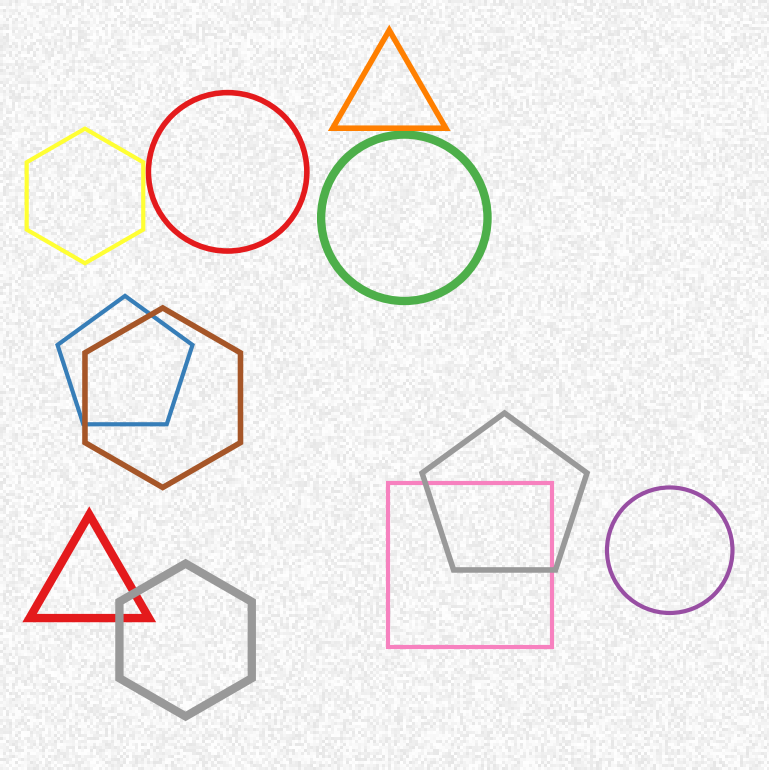[{"shape": "triangle", "thickness": 3, "radius": 0.45, "center": [0.116, 0.242]}, {"shape": "circle", "thickness": 2, "radius": 0.51, "center": [0.296, 0.777]}, {"shape": "pentagon", "thickness": 1.5, "radius": 0.46, "center": [0.162, 0.524]}, {"shape": "circle", "thickness": 3, "radius": 0.54, "center": [0.525, 0.717]}, {"shape": "circle", "thickness": 1.5, "radius": 0.41, "center": [0.87, 0.285]}, {"shape": "triangle", "thickness": 2, "radius": 0.42, "center": [0.506, 0.876]}, {"shape": "hexagon", "thickness": 1.5, "radius": 0.44, "center": [0.11, 0.746]}, {"shape": "hexagon", "thickness": 2, "radius": 0.58, "center": [0.211, 0.483]}, {"shape": "square", "thickness": 1.5, "radius": 0.53, "center": [0.61, 0.266]}, {"shape": "pentagon", "thickness": 2, "radius": 0.56, "center": [0.655, 0.351]}, {"shape": "hexagon", "thickness": 3, "radius": 0.5, "center": [0.241, 0.169]}]